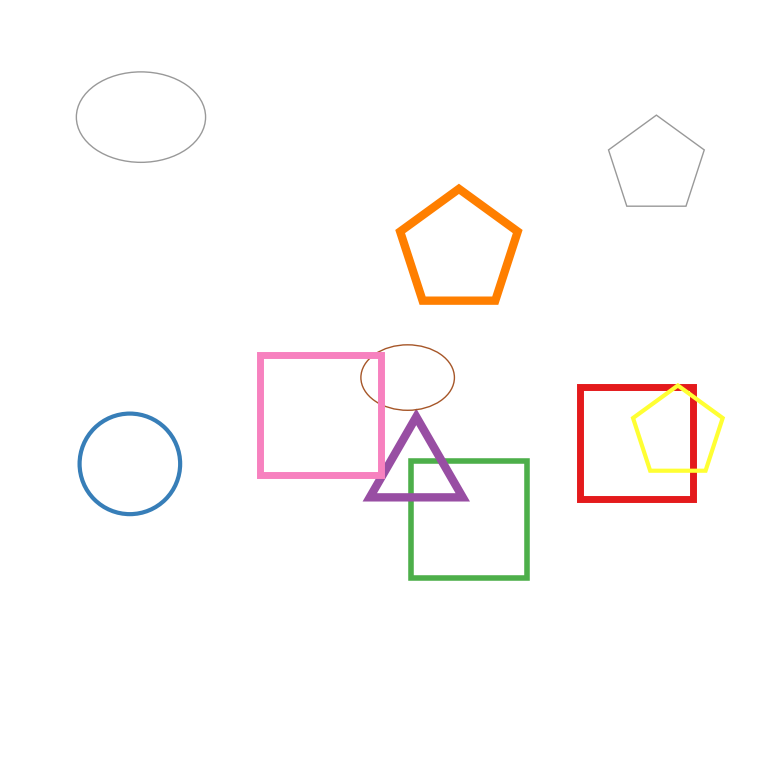[{"shape": "square", "thickness": 2.5, "radius": 0.36, "center": [0.826, 0.425]}, {"shape": "circle", "thickness": 1.5, "radius": 0.33, "center": [0.169, 0.398]}, {"shape": "square", "thickness": 2, "radius": 0.38, "center": [0.609, 0.325]}, {"shape": "triangle", "thickness": 3, "radius": 0.35, "center": [0.541, 0.389]}, {"shape": "pentagon", "thickness": 3, "radius": 0.4, "center": [0.596, 0.674]}, {"shape": "pentagon", "thickness": 1.5, "radius": 0.31, "center": [0.88, 0.438]}, {"shape": "oval", "thickness": 0.5, "radius": 0.3, "center": [0.529, 0.51]}, {"shape": "square", "thickness": 2.5, "radius": 0.39, "center": [0.416, 0.461]}, {"shape": "oval", "thickness": 0.5, "radius": 0.42, "center": [0.183, 0.848]}, {"shape": "pentagon", "thickness": 0.5, "radius": 0.33, "center": [0.852, 0.785]}]